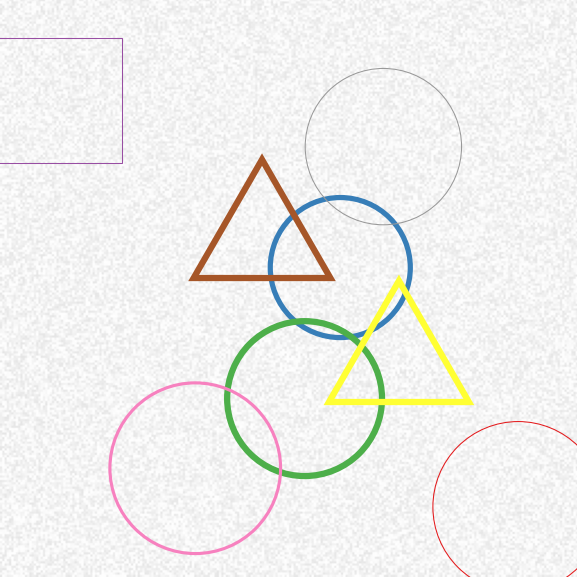[{"shape": "circle", "thickness": 0.5, "radius": 0.74, "center": [0.897, 0.121]}, {"shape": "circle", "thickness": 2.5, "radius": 0.61, "center": [0.589, 0.536]}, {"shape": "circle", "thickness": 3, "radius": 0.67, "center": [0.527, 0.309]}, {"shape": "square", "thickness": 0.5, "radius": 0.54, "center": [0.103, 0.825]}, {"shape": "triangle", "thickness": 3, "radius": 0.7, "center": [0.691, 0.373]}, {"shape": "triangle", "thickness": 3, "radius": 0.68, "center": [0.454, 0.586]}, {"shape": "circle", "thickness": 1.5, "radius": 0.74, "center": [0.338, 0.188]}, {"shape": "circle", "thickness": 0.5, "radius": 0.68, "center": [0.664, 0.745]}]